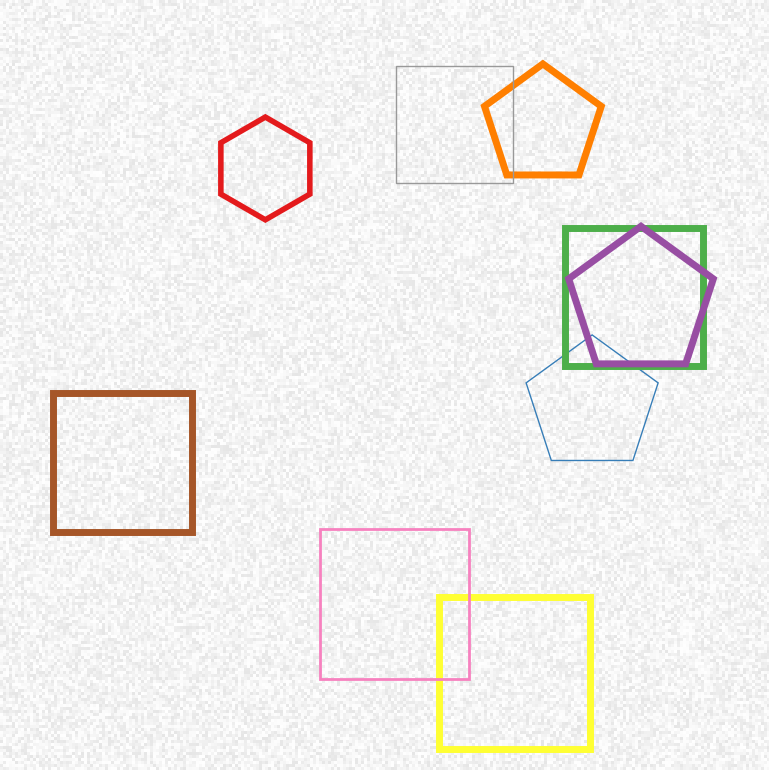[{"shape": "hexagon", "thickness": 2, "radius": 0.33, "center": [0.345, 0.781]}, {"shape": "pentagon", "thickness": 0.5, "radius": 0.45, "center": [0.769, 0.475]}, {"shape": "square", "thickness": 2.5, "radius": 0.45, "center": [0.823, 0.614]}, {"shape": "pentagon", "thickness": 2.5, "radius": 0.49, "center": [0.832, 0.607]}, {"shape": "pentagon", "thickness": 2.5, "radius": 0.4, "center": [0.705, 0.837]}, {"shape": "square", "thickness": 2.5, "radius": 0.49, "center": [0.668, 0.126]}, {"shape": "square", "thickness": 2.5, "radius": 0.45, "center": [0.159, 0.399]}, {"shape": "square", "thickness": 1, "radius": 0.48, "center": [0.512, 0.215]}, {"shape": "square", "thickness": 0.5, "radius": 0.38, "center": [0.59, 0.838]}]